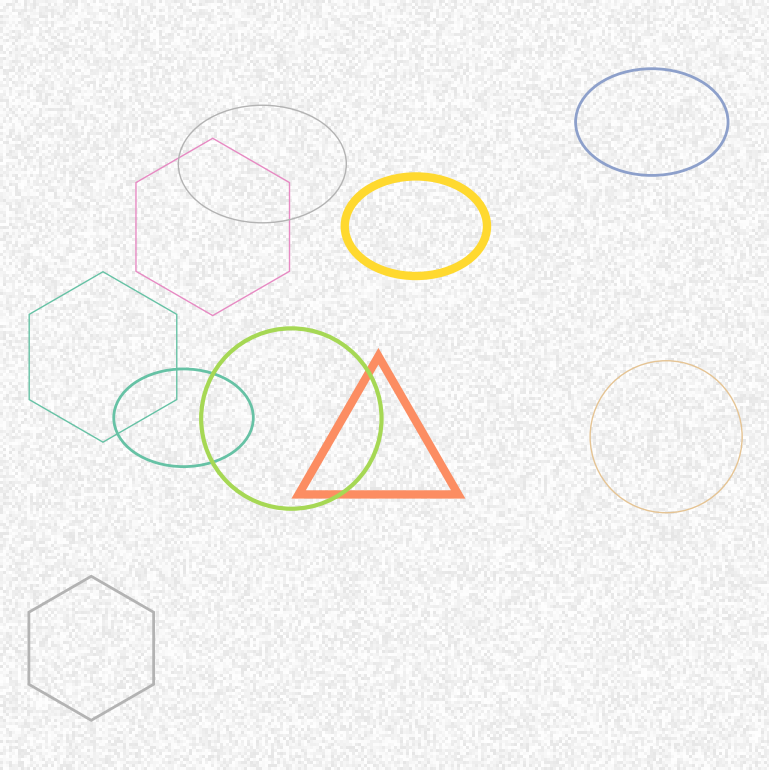[{"shape": "oval", "thickness": 1, "radius": 0.45, "center": [0.238, 0.457]}, {"shape": "hexagon", "thickness": 0.5, "radius": 0.55, "center": [0.134, 0.536]}, {"shape": "triangle", "thickness": 3, "radius": 0.6, "center": [0.491, 0.418]}, {"shape": "oval", "thickness": 1, "radius": 0.49, "center": [0.847, 0.841]}, {"shape": "hexagon", "thickness": 0.5, "radius": 0.58, "center": [0.276, 0.705]}, {"shape": "circle", "thickness": 1.5, "radius": 0.59, "center": [0.378, 0.456]}, {"shape": "oval", "thickness": 3, "radius": 0.46, "center": [0.54, 0.706]}, {"shape": "circle", "thickness": 0.5, "radius": 0.49, "center": [0.865, 0.433]}, {"shape": "hexagon", "thickness": 1, "radius": 0.47, "center": [0.119, 0.158]}, {"shape": "oval", "thickness": 0.5, "radius": 0.55, "center": [0.341, 0.787]}]